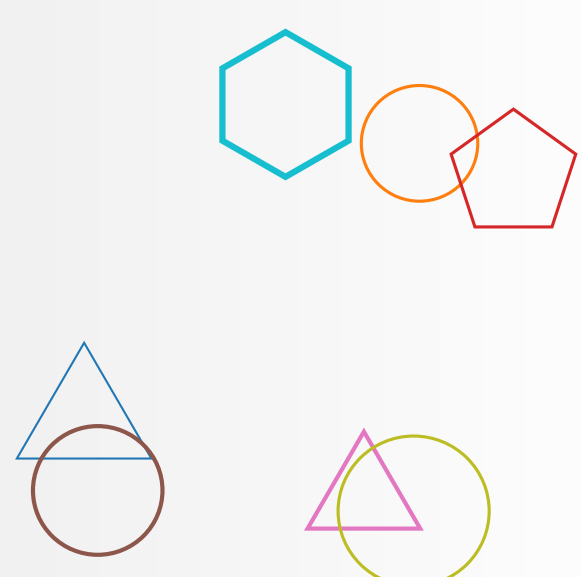[{"shape": "triangle", "thickness": 1, "radius": 0.67, "center": [0.145, 0.272]}, {"shape": "circle", "thickness": 1.5, "radius": 0.5, "center": [0.722, 0.751]}, {"shape": "pentagon", "thickness": 1.5, "radius": 0.56, "center": [0.883, 0.697]}, {"shape": "circle", "thickness": 2, "radius": 0.56, "center": [0.168, 0.15]}, {"shape": "triangle", "thickness": 2, "radius": 0.56, "center": [0.626, 0.14]}, {"shape": "circle", "thickness": 1.5, "radius": 0.65, "center": [0.712, 0.114]}, {"shape": "hexagon", "thickness": 3, "radius": 0.63, "center": [0.491, 0.818]}]